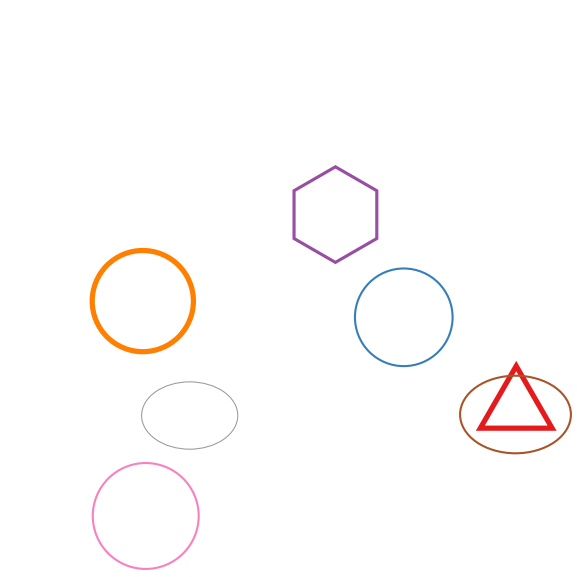[{"shape": "triangle", "thickness": 2.5, "radius": 0.36, "center": [0.894, 0.294]}, {"shape": "circle", "thickness": 1, "radius": 0.42, "center": [0.699, 0.45]}, {"shape": "hexagon", "thickness": 1.5, "radius": 0.41, "center": [0.581, 0.628]}, {"shape": "circle", "thickness": 2.5, "radius": 0.44, "center": [0.247, 0.478]}, {"shape": "oval", "thickness": 1, "radius": 0.48, "center": [0.893, 0.281]}, {"shape": "circle", "thickness": 1, "radius": 0.46, "center": [0.252, 0.106]}, {"shape": "oval", "thickness": 0.5, "radius": 0.42, "center": [0.328, 0.28]}]